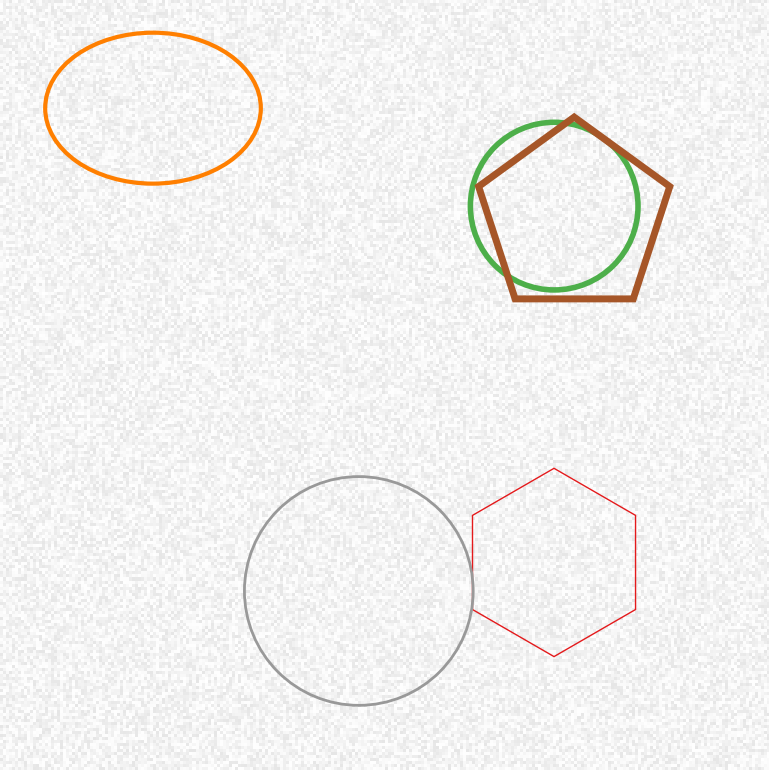[{"shape": "hexagon", "thickness": 0.5, "radius": 0.61, "center": [0.72, 0.27]}, {"shape": "circle", "thickness": 2, "radius": 0.54, "center": [0.72, 0.732]}, {"shape": "oval", "thickness": 1.5, "radius": 0.7, "center": [0.199, 0.86]}, {"shape": "pentagon", "thickness": 2.5, "radius": 0.65, "center": [0.746, 0.717]}, {"shape": "circle", "thickness": 1, "radius": 0.74, "center": [0.466, 0.233]}]